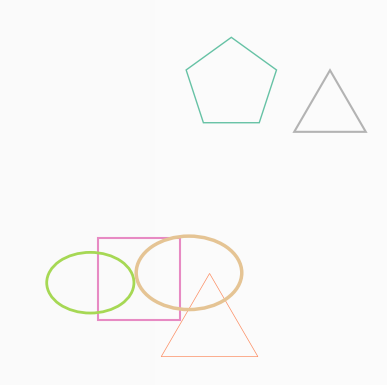[{"shape": "pentagon", "thickness": 1, "radius": 0.61, "center": [0.597, 0.78]}, {"shape": "triangle", "thickness": 0.5, "radius": 0.72, "center": [0.541, 0.146]}, {"shape": "square", "thickness": 1.5, "radius": 0.53, "center": [0.358, 0.275]}, {"shape": "oval", "thickness": 2, "radius": 0.56, "center": [0.233, 0.266]}, {"shape": "oval", "thickness": 2.5, "radius": 0.68, "center": [0.488, 0.291]}, {"shape": "triangle", "thickness": 1.5, "radius": 0.53, "center": [0.852, 0.711]}]